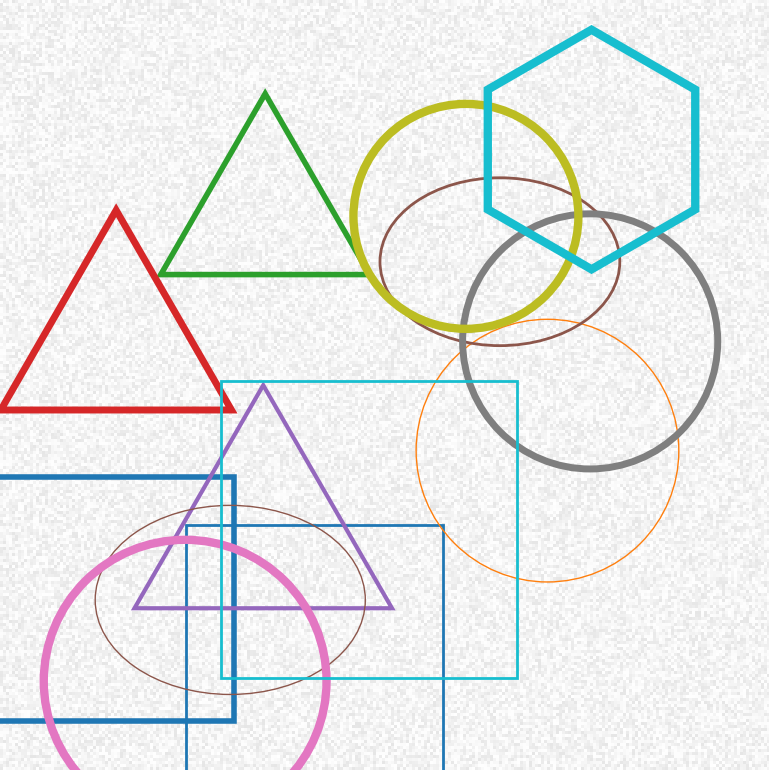[{"shape": "square", "thickness": 2, "radius": 0.79, "center": [0.145, 0.222]}, {"shape": "square", "thickness": 1, "radius": 0.83, "center": [0.409, 0.152]}, {"shape": "circle", "thickness": 0.5, "radius": 0.85, "center": [0.711, 0.415]}, {"shape": "triangle", "thickness": 2, "radius": 0.78, "center": [0.344, 0.722]}, {"shape": "triangle", "thickness": 2.5, "radius": 0.86, "center": [0.151, 0.554]}, {"shape": "triangle", "thickness": 1.5, "radius": 0.97, "center": [0.342, 0.307]}, {"shape": "oval", "thickness": 1, "radius": 0.78, "center": [0.649, 0.66]}, {"shape": "oval", "thickness": 0.5, "radius": 0.88, "center": [0.299, 0.221]}, {"shape": "circle", "thickness": 3, "radius": 0.92, "center": [0.24, 0.115]}, {"shape": "circle", "thickness": 2.5, "radius": 0.83, "center": [0.766, 0.557]}, {"shape": "circle", "thickness": 3, "radius": 0.73, "center": [0.605, 0.719]}, {"shape": "square", "thickness": 1, "radius": 0.96, "center": [0.479, 0.312]}, {"shape": "hexagon", "thickness": 3, "radius": 0.78, "center": [0.768, 0.806]}]